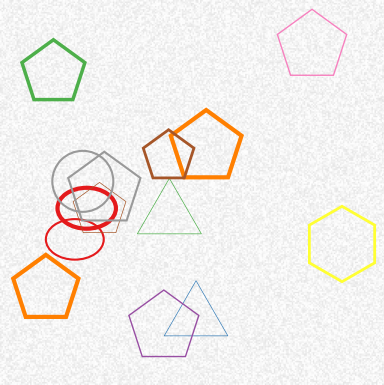[{"shape": "oval", "thickness": 3, "radius": 0.38, "center": [0.225, 0.459]}, {"shape": "oval", "thickness": 1.5, "radius": 0.38, "center": [0.194, 0.378]}, {"shape": "triangle", "thickness": 0.5, "radius": 0.48, "center": [0.509, 0.175]}, {"shape": "triangle", "thickness": 0.5, "radius": 0.48, "center": [0.44, 0.441]}, {"shape": "pentagon", "thickness": 2.5, "radius": 0.43, "center": [0.139, 0.811]}, {"shape": "pentagon", "thickness": 1, "radius": 0.48, "center": [0.426, 0.151]}, {"shape": "pentagon", "thickness": 3, "radius": 0.45, "center": [0.119, 0.249]}, {"shape": "pentagon", "thickness": 3, "radius": 0.48, "center": [0.536, 0.618]}, {"shape": "hexagon", "thickness": 2, "radius": 0.49, "center": [0.888, 0.366]}, {"shape": "pentagon", "thickness": 0.5, "radius": 0.36, "center": [0.259, 0.454]}, {"shape": "pentagon", "thickness": 2, "radius": 0.35, "center": [0.438, 0.594]}, {"shape": "pentagon", "thickness": 1, "radius": 0.47, "center": [0.81, 0.881]}, {"shape": "circle", "thickness": 1.5, "radius": 0.4, "center": [0.215, 0.529]}, {"shape": "pentagon", "thickness": 1.5, "radius": 0.49, "center": [0.271, 0.507]}]